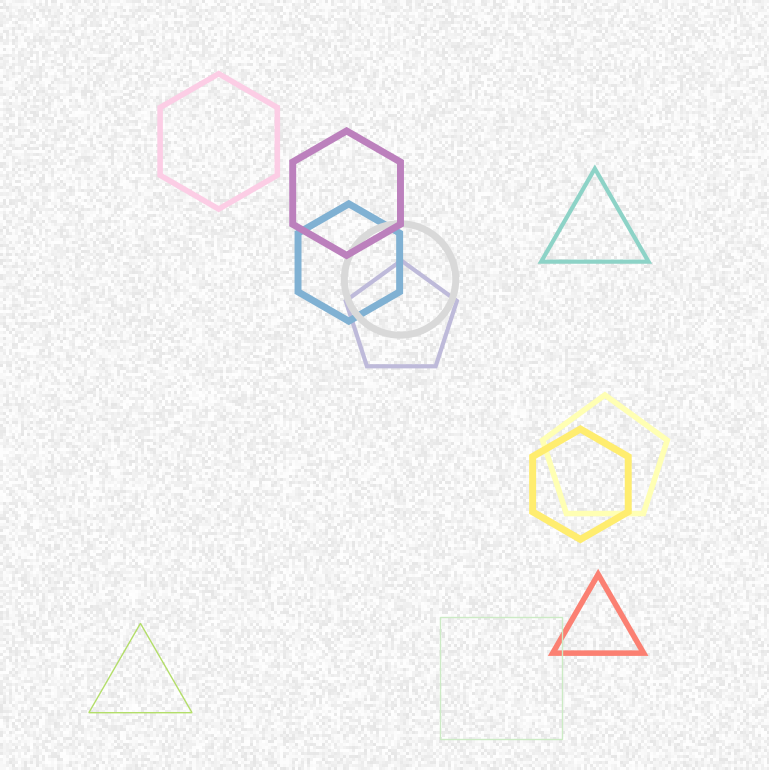[{"shape": "triangle", "thickness": 1.5, "radius": 0.4, "center": [0.773, 0.7]}, {"shape": "pentagon", "thickness": 2, "radius": 0.43, "center": [0.786, 0.402]}, {"shape": "pentagon", "thickness": 1.5, "radius": 0.38, "center": [0.521, 0.586]}, {"shape": "triangle", "thickness": 2, "radius": 0.34, "center": [0.777, 0.186]}, {"shape": "hexagon", "thickness": 2.5, "radius": 0.38, "center": [0.453, 0.659]}, {"shape": "triangle", "thickness": 0.5, "radius": 0.39, "center": [0.182, 0.113]}, {"shape": "hexagon", "thickness": 2, "radius": 0.44, "center": [0.284, 0.816]}, {"shape": "circle", "thickness": 2.5, "radius": 0.36, "center": [0.52, 0.637]}, {"shape": "hexagon", "thickness": 2.5, "radius": 0.4, "center": [0.45, 0.749]}, {"shape": "square", "thickness": 0.5, "radius": 0.4, "center": [0.651, 0.119]}, {"shape": "hexagon", "thickness": 2.5, "radius": 0.36, "center": [0.754, 0.371]}]